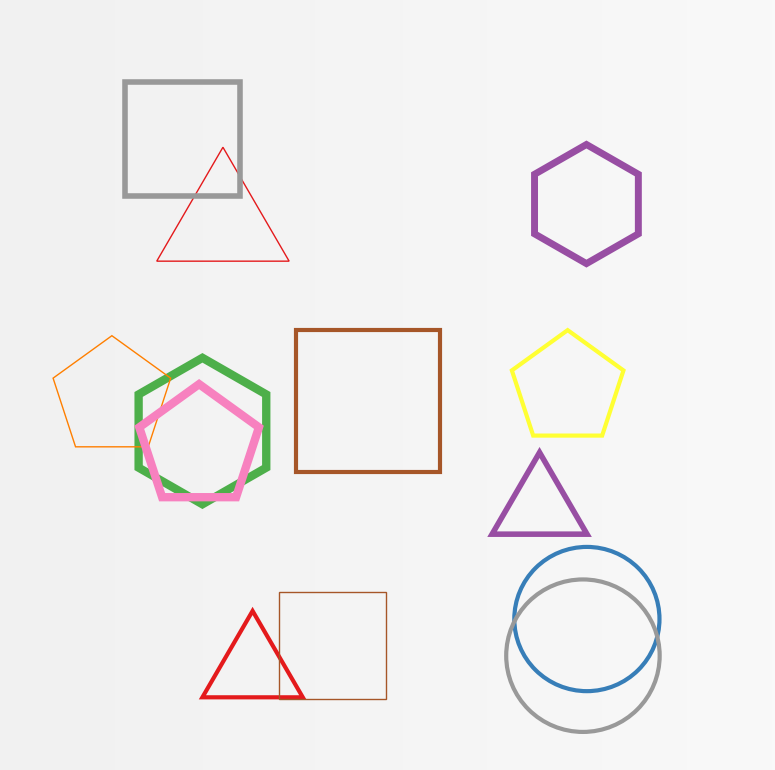[{"shape": "triangle", "thickness": 1.5, "radius": 0.37, "center": [0.326, 0.132]}, {"shape": "triangle", "thickness": 0.5, "radius": 0.49, "center": [0.288, 0.71]}, {"shape": "circle", "thickness": 1.5, "radius": 0.47, "center": [0.757, 0.196]}, {"shape": "hexagon", "thickness": 3, "radius": 0.48, "center": [0.261, 0.44]}, {"shape": "hexagon", "thickness": 2.5, "radius": 0.39, "center": [0.757, 0.735]}, {"shape": "triangle", "thickness": 2, "radius": 0.35, "center": [0.696, 0.342]}, {"shape": "pentagon", "thickness": 0.5, "radius": 0.4, "center": [0.144, 0.484]}, {"shape": "pentagon", "thickness": 1.5, "radius": 0.38, "center": [0.732, 0.496]}, {"shape": "square", "thickness": 1.5, "radius": 0.46, "center": [0.475, 0.479]}, {"shape": "square", "thickness": 0.5, "radius": 0.35, "center": [0.429, 0.162]}, {"shape": "pentagon", "thickness": 3, "radius": 0.41, "center": [0.257, 0.42]}, {"shape": "square", "thickness": 2, "radius": 0.37, "center": [0.235, 0.819]}, {"shape": "circle", "thickness": 1.5, "radius": 0.5, "center": [0.752, 0.148]}]